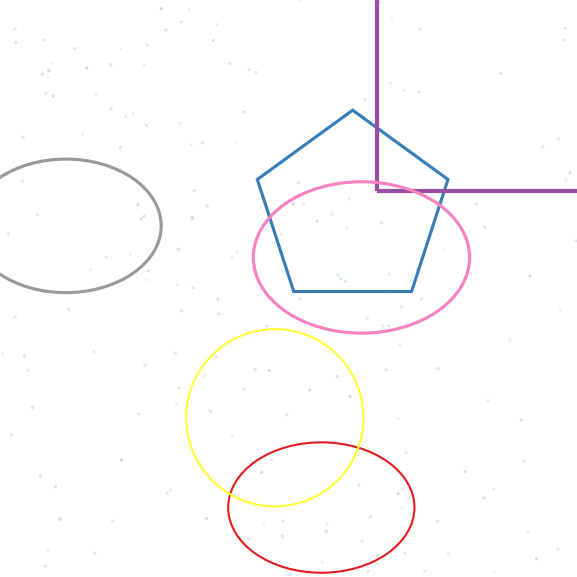[{"shape": "oval", "thickness": 1, "radius": 0.81, "center": [0.556, 0.12]}, {"shape": "pentagon", "thickness": 1.5, "radius": 0.87, "center": [0.611, 0.635]}, {"shape": "square", "thickness": 2, "radius": 0.99, "center": [0.851, 0.867]}, {"shape": "circle", "thickness": 1, "radius": 0.77, "center": [0.476, 0.276]}, {"shape": "oval", "thickness": 1.5, "radius": 0.94, "center": [0.626, 0.553]}, {"shape": "oval", "thickness": 1.5, "radius": 0.83, "center": [0.114, 0.608]}]